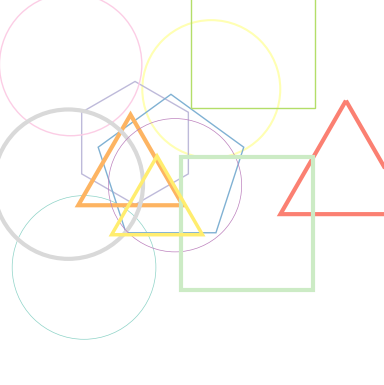[{"shape": "circle", "thickness": 0.5, "radius": 0.93, "center": [0.218, 0.305]}, {"shape": "circle", "thickness": 1.5, "radius": 0.9, "center": [0.549, 0.768]}, {"shape": "hexagon", "thickness": 1, "radius": 0.8, "center": [0.351, 0.628]}, {"shape": "triangle", "thickness": 3, "radius": 0.98, "center": [0.899, 0.542]}, {"shape": "pentagon", "thickness": 1, "radius": 0.99, "center": [0.444, 0.556]}, {"shape": "triangle", "thickness": 3, "radius": 0.78, "center": [0.339, 0.545]}, {"shape": "square", "thickness": 1, "radius": 0.81, "center": [0.658, 0.881]}, {"shape": "circle", "thickness": 1, "radius": 0.92, "center": [0.184, 0.832]}, {"shape": "circle", "thickness": 3, "radius": 0.97, "center": [0.177, 0.522]}, {"shape": "circle", "thickness": 0.5, "radius": 0.87, "center": [0.455, 0.519]}, {"shape": "square", "thickness": 3, "radius": 0.86, "center": [0.642, 0.42]}, {"shape": "triangle", "thickness": 2.5, "radius": 0.68, "center": [0.408, 0.458]}]